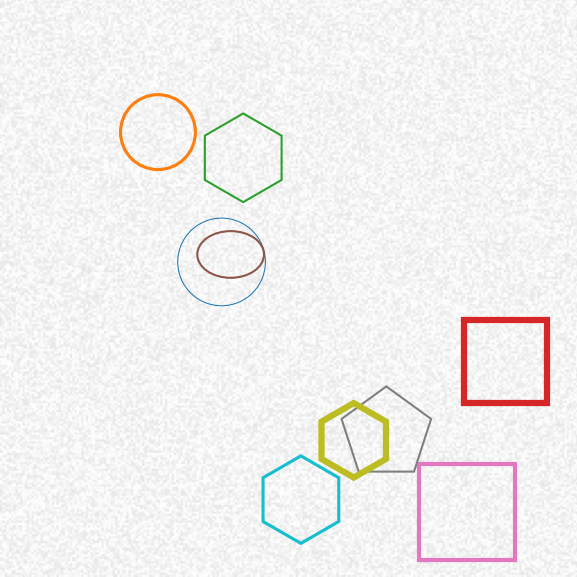[{"shape": "circle", "thickness": 0.5, "radius": 0.38, "center": [0.384, 0.546]}, {"shape": "circle", "thickness": 1.5, "radius": 0.32, "center": [0.274, 0.77]}, {"shape": "hexagon", "thickness": 1, "radius": 0.38, "center": [0.421, 0.726]}, {"shape": "square", "thickness": 3, "radius": 0.36, "center": [0.875, 0.373]}, {"shape": "oval", "thickness": 1, "radius": 0.29, "center": [0.399, 0.559]}, {"shape": "square", "thickness": 2, "radius": 0.42, "center": [0.809, 0.113]}, {"shape": "pentagon", "thickness": 1, "radius": 0.41, "center": [0.669, 0.248]}, {"shape": "hexagon", "thickness": 3, "radius": 0.32, "center": [0.613, 0.237]}, {"shape": "hexagon", "thickness": 1.5, "radius": 0.38, "center": [0.521, 0.134]}]